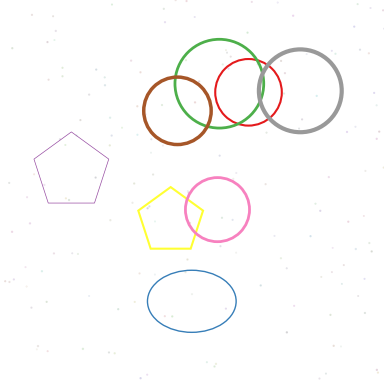[{"shape": "circle", "thickness": 1.5, "radius": 0.43, "center": [0.646, 0.76]}, {"shape": "oval", "thickness": 1, "radius": 0.58, "center": [0.498, 0.217]}, {"shape": "circle", "thickness": 2, "radius": 0.58, "center": [0.57, 0.783]}, {"shape": "pentagon", "thickness": 0.5, "radius": 0.51, "center": [0.185, 0.555]}, {"shape": "pentagon", "thickness": 1.5, "radius": 0.44, "center": [0.443, 0.426]}, {"shape": "circle", "thickness": 2.5, "radius": 0.44, "center": [0.461, 0.712]}, {"shape": "circle", "thickness": 2, "radius": 0.42, "center": [0.565, 0.456]}, {"shape": "circle", "thickness": 3, "radius": 0.54, "center": [0.78, 0.764]}]